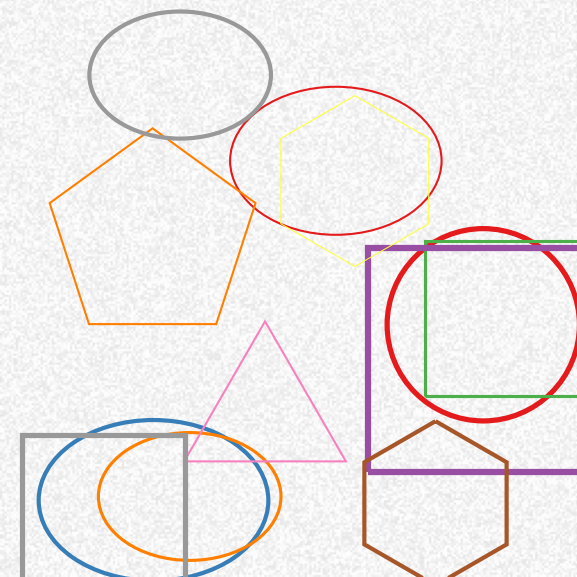[{"shape": "oval", "thickness": 1, "radius": 0.92, "center": [0.582, 0.721]}, {"shape": "circle", "thickness": 2.5, "radius": 0.83, "center": [0.837, 0.437]}, {"shape": "oval", "thickness": 2, "radius": 0.99, "center": [0.266, 0.133]}, {"shape": "square", "thickness": 1.5, "radius": 0.67, "center": [0.871, 0.448]}, {"shape": "square", "thickness": 3, "radius": 0.97, "center": [0.832, 0.375]}, {"shape": "oval", "thickness": 1.5, "radius": 0.79, "center": [0.328, 0.139]}, {"shape": "pentagon", "thickness": 1, "radius": 0.94, "center": [0.264, 0.59]}, {"shape": "hexagon", "thickness": 0.5, "radius": 0.74, "center": [0.614, 0.686]}, {"shape": "hexagon", "thickness": 2, "radius": 0.71, "center": [0.754, 0.128]}, {"shape": "triangle", "thickness": 1, "radius": 0.81, "center": [0.459, 0.281]}, {"shape": "oval", "thickness": 2, "radius": 0.79, "center": [0.312, 0.869]}, {"shape": "square", "thickness": 2.5, "radius": 0.7, "center": [0.179, 0.105]}]